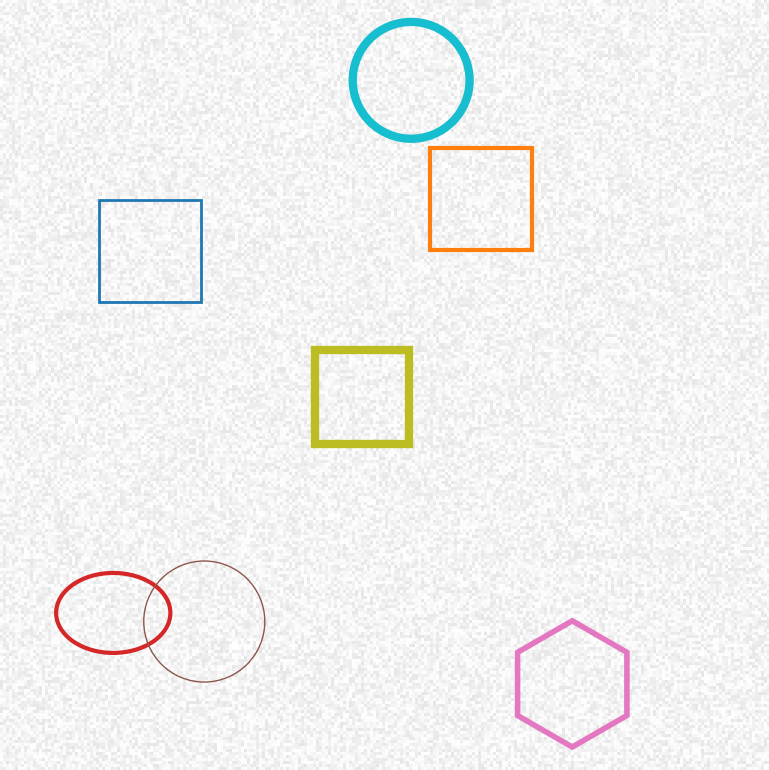[{"shape": "square", "thickness": 1, "radius": 0.33, "center": [0.195, 0.674]}, {"shape": "square", "thickness": 1.5, "radius": 0.33, "center": [0.625, 0.742]}, {"shape": "oval", "thickness": 1.5, "radius": 0.37, "center": [0.147, 0.204]}, {"shape": "circle", "thickness": 0.5, "radius": 0.39, "center": [0.265, 0.193]}, {"shape": "hexagon", "thickness": 2, "radius": 0.41, "center": [0.743, 0.112]}, {"shape": "square", "thickness": 3, "radius": 0.3, "center": [0.47, 0.484]}, {"shape": "circle", "thickness": 3, "radius": 0.38, "center": [0.534, 0.896]}]